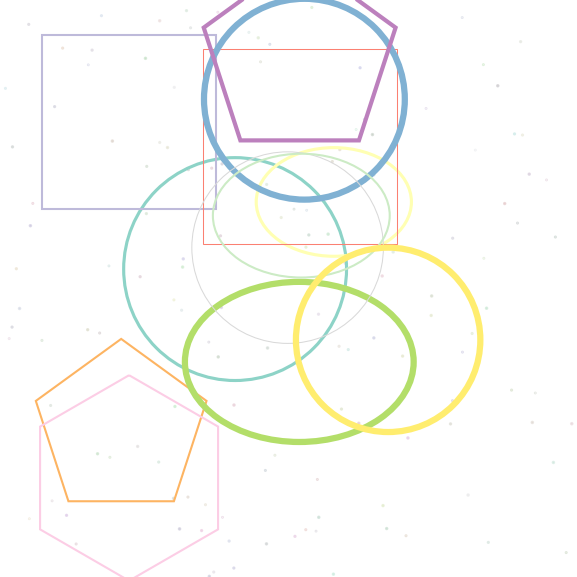[{"shape": "circle", "thickness": 1.5, "radius": 0.96, "center": [0.407, 0.533]}, {"shape": "oval", "thickness": 1.5, "radius": 0.67, "center": [0.578, 0.649]}, {"shape": "square", "thickness": 1, "radius": 0.75, "center": [0.223, 0.788]}, {"shape": "square", "thickness": 0.5, "radius": 0.84, "center": [0.519, 0.746]}, {"shape": "circle", "thickness": 3, "radius": 0.87, "center": [0.527, 0.827]}, {"shape": "pentagon", "thickness": 1, "radius": 0.78, "center": [0.21, 0.257]}, {"shape": "oval", "thickness": 3, "radius": 0.99, "center": [0.518, 0.372]}, {"shape": "hexagon", "thickness": 1, "radius": 0.89, "center": [0.224, 0.171]}, {"shape": "circle", "thickness": 0.5, "radius": 0.83, "center": [0.498, 0.57]}, {"shape": "pentagon", "thickness": 2, "radius": 0.87, "center": [0.519, 0.897]}, {"shape": "oval", "thickness": 1, "radius": 0.77, "center": [0.522, 0.626]}, {"shape": "circle", "thickness": 3, "radius": 0.8, "center": [0.672, 0.411]}]